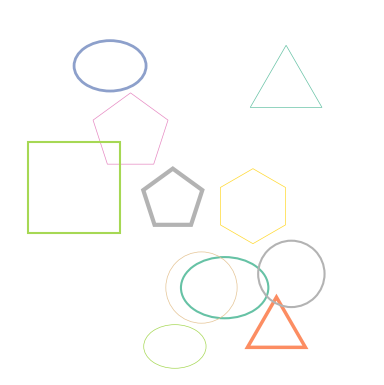[{"shape": "triangle", "thickness": 0.5, "radius": 0.54, "center": [0.743, 0.775]}, {"shape": "oval", "thickness": 1.5, "radius": 0.57, "center": [0.584, 0.253]}, {"shape": "triangle", "thickness": 2.5, "radius": 0.43, "center": [0.718, 0.141]}, {"shape": "oval", "thickness": 2, "radius": 0.47, "center": [0.286, 0.829]}, {"shape": "pentagon", "thickness": 0.5, "radius": 0.51, "center": [0.339, 0.656]}, {"shape": "square", "thickness": 1.5, "radius": 0.6, "center": [0.193, 0.513]}, {"shape": "oval", "thickness": 0.5, "radius": 0.4, "center": [0.454, 0.1]}, {"shape": "hexagon", "thickness": 0.5, "radius": 0.49, "center": [0.657, 0.464]}, {"shape": "circle", "thickness": 0.5, "radius": 0.46, "center": [0.523, 0.253]}, {"shape": "circle", "thickness": 1.5, "radius": 0.43, "center": [0.757, 0.289]}, {"shape": "pentagon", "thickness": 3, "radius": 0.4, "center": [0.449, 0.481]}]